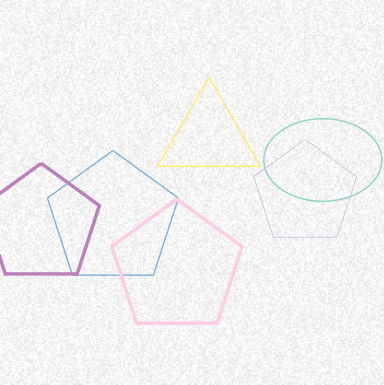[{"shape": "oval", "thickness": 1, "radius": 0.77, "center": [0.839, 0.584]}, {"shape": "pentagon", "thickness": 0.5, "radius": 0.7, "center": [0.793, 0.498]}, {"shape": "pentagon", "thickness": 1, "radius": 0.89, "center": [0.293, 0.43]}, {"shape": "pentagon", "thickness": 2.5, "radius": 0.89, "center": [0.459, 0.305]}, {"shape": "pentagon", "thickness": 2.5, "radius": 0.79, "center": [0.107, 0.417]}, {"shape": "triangle", "thickness": 1, "radius": 0.77, "center": [0.543, 0.645]}]